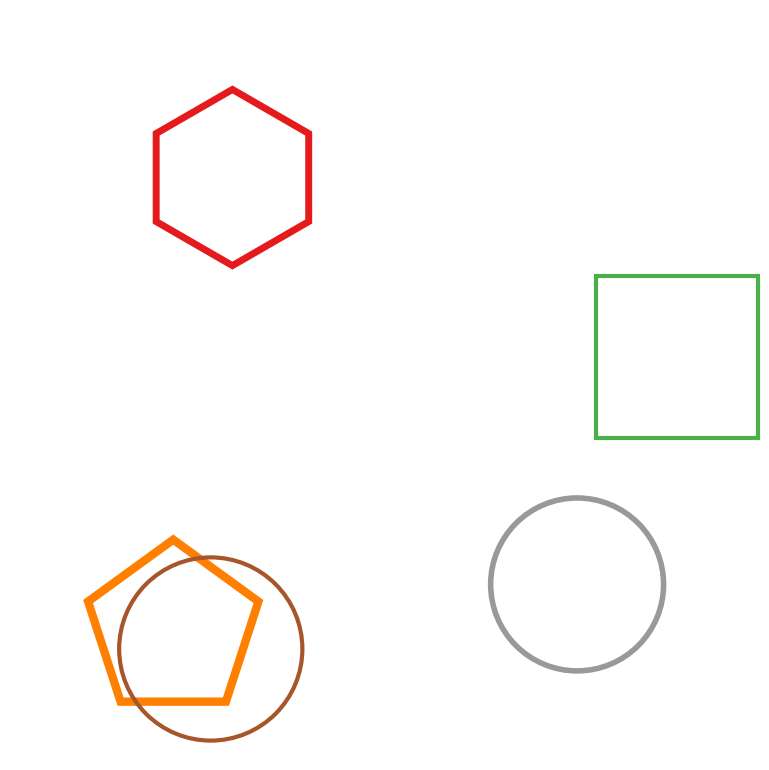[{"shape": "hexagon", "thickness": 2.5, "radius": 0.57, "center": [0.302, 0.769]}, {"shape": "square", "thickness": 1.5, "radius": 0.53, "center": [0.88, 0.536]}, {"shape": "pentagon", "thickness": 3, "radius": 0.58, "center": [0.225, 0.183]}, {"shape": "circle", "thickness": 1.5, "radius": 0.59, "center": [0.274, 0.157]}, {"shape": "circle", "thickness": 2, "radius": 0.56, "center": [0.75, 0.241]}]